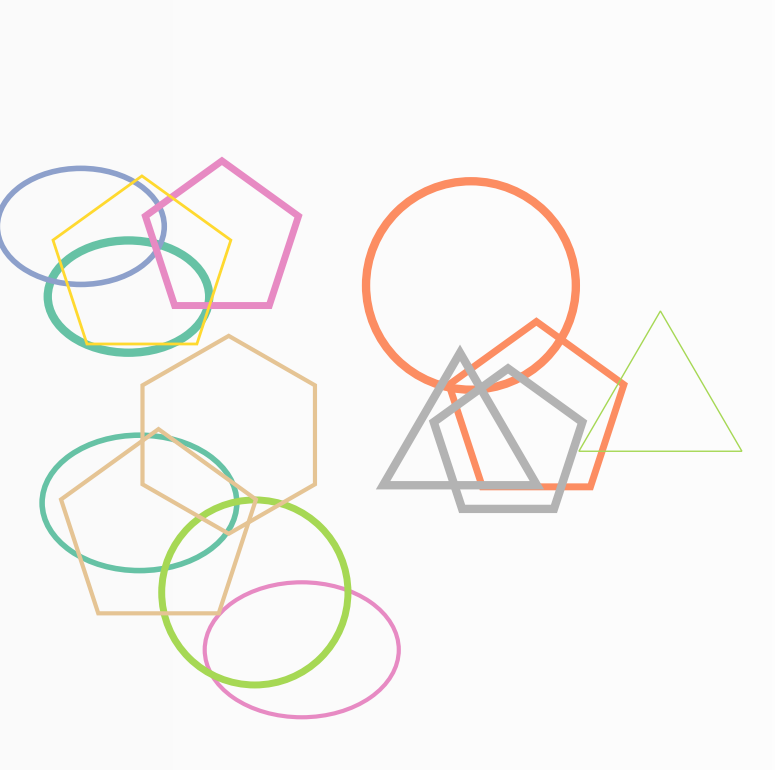[{"shape": "oval", "thickness": 2, "radius": 0.63, "center": [0.18, 0.347]}, {"shape": "oval", "thickness": 3, "radius": 0.52, "center": [0.166, 0.615]}, {"shape": "circle", "thickness": 3, "radius": 0.68, "center": [0.608, 0.629]}, {"shape": "pentagon", "thickness": 2.5, "radius": 0.59, "center": [0.692, 0.464]}, {"shape": "oval", "thickness": 2, "radius": 0.54, "center": [0.104, 0.706]}, {"shape": "oval", "thickness": 1.5, "radius": 0.63, "center": [0.389, 0.156]}, {"shape": "pentagon", "thickness": 2.5, "radius": 0.52, "center": [0.286, 0.687]}, {"shape": "triangle", "thickness": 0.5, "radius": 0.61, "center": [0.852, 0.475]}, {"shape": "circle", "thickness": 2.5, "radius": 0.6, "center": [0.329, 0.231]}, {"shape": "pentagon", "thickness": 1, "radius": 0.6, "center": [0.183, 0.651]}, {"shape": "pentagon", "thickness": 1.5, "radius": 0.66, "center": [0.205, 0.31]}, {"shape": "hexagon", "thickness": 1.5, "radius": 0.64, "center": [0.295, 0.435]}, {"shape": "triangle", "thickness": 3, "radius": 0.57, "center": [0.594, 0.427]}, {"shape": "pentagon", "thickness": 3, "radius": 0.5, "center": [0.656, 0.421]}]